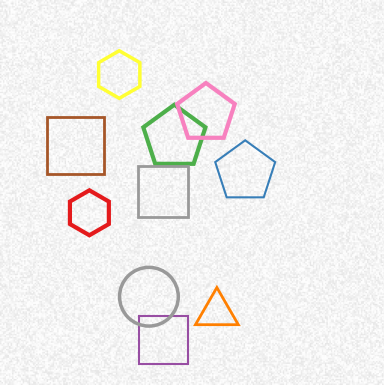[{"shape": "hexagon", "thickness": 3, "radius": 0.29, "center": [0.232, 0.447]}, {"shape": "pentagon", "thickness": 1.5, "radius": 0.41, "center": [0.637, 0.554]}, {"shape": "pentagon", "thickness": 3, "radius": 0.42, "center": [0.453, 0.643]}, {"shape": "square", "thickness": 1.5, "radius": 0.31, "center": [0.424, 0.117]}, {"shape": "triangle", "thickness": 2, "radius": 0.32, "center": [0.563, 0.189]}, {"shape": "hexagon", "thickness": 2.5, "radius": 0.31, "center": [0.31, 0.806]}, {"shape": "square", "thickness": 2, "radius": 0.37, "center": [0.195, 0.623]}, {"shape": "pentagon", "thickness": 3, "radius": 0.39, "center": [0.535, 0.706]}, {"shape": "square", "thickness": 2, "radius": 0.33, "center": [0.423, 0.502]}, {"shape": "circle", "thickness": 2.5, "radius": 0.38, "center": [0.387, 0.229]}]